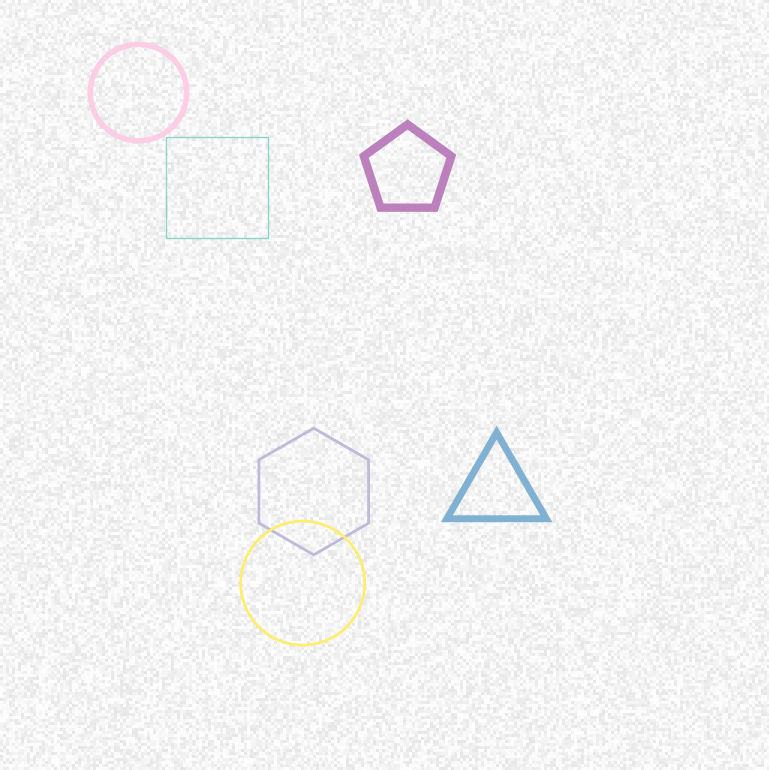[{"shape": "square", "thickness": 0.5, "radius": 0.33, "center": [0.282, 0.756]}, {"shape": "hexagon", "thickness": 1, "radius": 0.41, "center": [0.407, 0.362]}, {"shape": "triangle", "thickness": 2.5, "radius": 0.37, "center": [0.645, 0.364]}, {"shape": "circle", "thickness": 2, "radius": 0.31, "center": [0.18, 0.88]}, {"shape": "pentagon", "thickness": 3, "radius": 0.3, "center": [0.529, 0.779]}, {"shape": "circle", "thickness": 1, "radius": 0.4, "center": [0.393, 0.243]}]